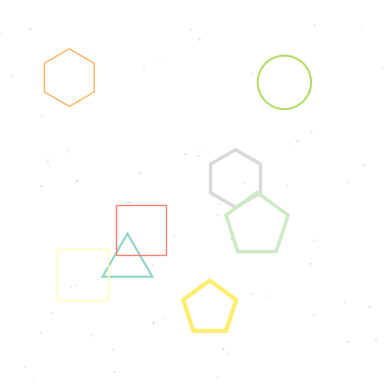[{"shape": "triangle", "thickness": 1.5, "radius": 0.37, "center": [0.331, 0.319]}, {"shape": "square", "thickness": 1, "radius": 0.33, "center": [0.215, 0.286]}, {"shape": "square", "thickness": 1, "radius": 0.32, "center": [0.366, 0.404]}, {"shape": "hexagon", "thickness": 1, "radius": 0.37, "center": [0.18, 0.798]}, {"shape": "circle", "thickness": 1.5, "radius": 0.35, "center": [0.739, 0.786]}, {"shape": "hexagon", "thickness": 2.5, "radius": 0.37, "center": [0.612, 0.536]}, {"shape": "pentagon", "thickness": 2.5, "radius": 0.42, "center": [0.668, 0.415]}, {"shape": "pentagon", "thickness": 3, "radius": 0.36, "center": [0.545, 0.199]}]